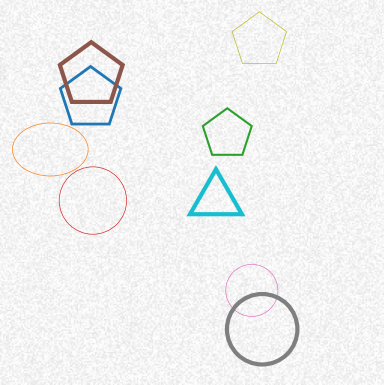[{"shape": "pentagon", "thickness": 2, "radius": 0.41, "center": [0.235, 0.745]}, {"shape": "oval", "thickness": 0.5, "radius": 0.49, "center": [0.131, 0.612]}, {"shape": "pentagon", "thickness": 1.5, "radius": 0.33, "center": [0.59, 0.652]}, {"shape": "circle", "thickness": 0.5, "radius": 0.44, "center": [0.241, 0.479]}, {"shape": "pentagon", "thickness": 3, "radius": 0.43, "center": [0.237, 0.805]}, {"shape": "circle", "thickness": 0.5, "radius": 0.34, "center": [0.654, 0.246]}, {"shape": "circle", "thickness": 3, "radius": 0.46, "center": [0.681, 0.145]}, {"shape": "pentagon", "thickness": 0.5, "radius": 0.37, "center": [0.674, 0.895]}, {"shape": "triangle", "thickness": 3, "radius": 0.39, "center": [0.561, 0.483]}]